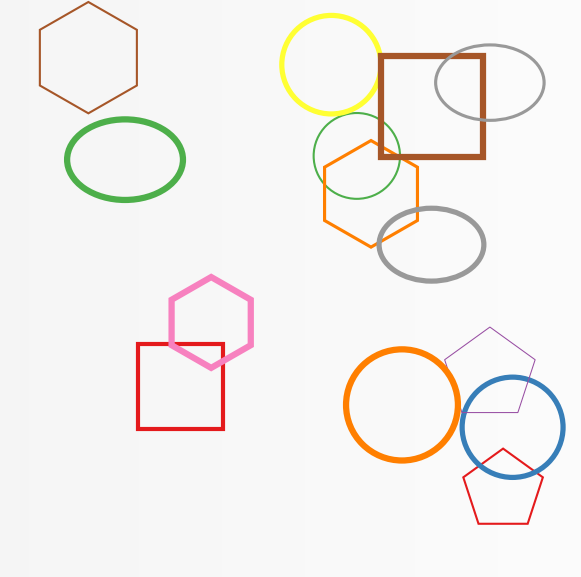[{"shape": "pentagon", "thickness": 1, "radius": 0.36, "center": [0.866, 0.15]}, {"shape": "square", "thickness": 2, "radius": 0.37, "center": [0.31, 0.33]}, {"shape": "circle", "thickness": 2.5, "radius": 0.43, "center": [0.882, 0.259]}, {"shape": "oval", "thickness": 3, "radius": 0.5, "center": [0.215, 0.723]}, {"shape": "circle", "thickness": 1, "radius": 0.37, "center": [0.614, 0.729]}, {"shape": "pentagon", "thickness": 0.5, "radius": 0.41, "center": [0.843, 0.351]}, {"shape": "hexagon", "thickness": 1.5, "radius": 0.46, "center": [0.638, 0.663]}, {"shape": "circle", "thickness": 3, "radius": 0.48, "center": [0.692, 0.298]}, {"shape": "circle", "thickness": 2.5, "radius": 0.43, "center": [0.57, 0.887]}, {"shape": "hexagon", "thickness": 1, "radius": 0.48, "center": [0.152, 0.899]}, {"shape": "square", "thickness": 3, "radius": 0.44, "center": [0.743, 0.814]}, {"shape": "hexagon", "thickness": 3, "radius": 0.39, "center": [0.363, 0.441]}, {"shape": "oval", "thickness": 2.5, "radius": 0.45, "center": [0.742, 0.575]}, {"shape": "oval", "thickness": 1.5, "radius": 0.47, "center": [0.843, 0.856]}]